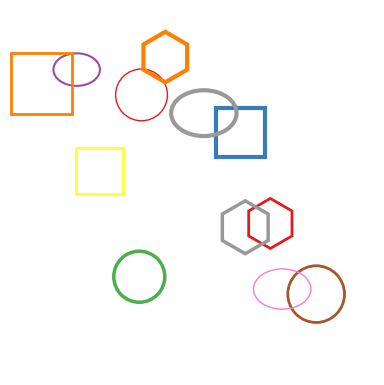[{"shape": "hexagon", "thickness": 2, "radius": 0.32, "center": [0.702, 0.42]}, {"shape": "circle", "thickness": 1, "radius": 0.34, "center": [0.368, 0.754]}, {"shape": "square", "thickness": 3, "radius": 0.32, "center": [0.625, 0.656]}, {"shape": "circle", "thickness": 2.5, "radius": 0.33, "center": [0.362, 0.281]}, {"shape": "oval", "thickness": 1.5, "radius": 0.3, "center": [0.199, 0.819]}, {"shape": "square", "thickness": 2, "radius": 0.4, "center": [0.107, 0.783]}, {"shape": "hexagon", "thickness": 3, "radius": 0.33, "center": [0.429, 0.852]}, {"shape": "square", "thickness": 2, "radius": 0.3, "center": [0.258, 0.556]}, {"shape": "circle", "thickness": 2, "radius": 0.37, "center": [0.821, 0.236]}, {"shape": "oval", "thickness": 1, "radius": 0.37, "center": [0.733, 0.249]}, {"shape": "hexagon", "thickness": 2.5, "radius": 0.34, "center": [0.637, 0.41]}, {"shape": "oval", "thickness": 3, "radius": 0.43, "center": [0.529, 0.706]}]